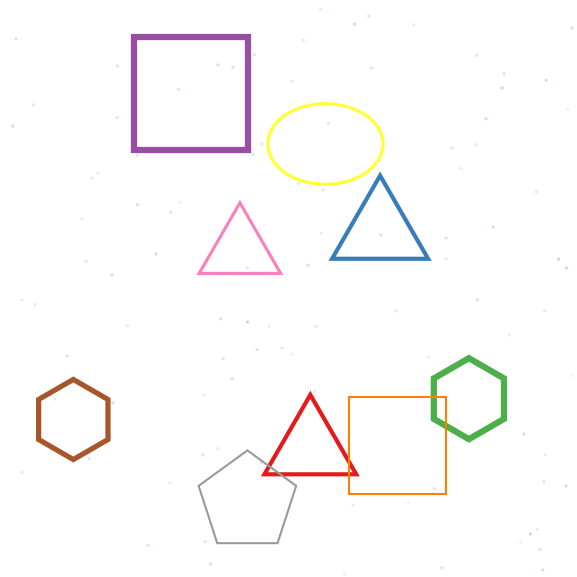[{"shape": "triangle", "thickness": 2, "radius": 0.46, "center": [0.537, 0.224]}, {"shape": "triangle", "thickness": 2, "radius": 0.48, "center": [0.658, 0.599]}, {"shape": "hexagon", "thickness": 3, "radius": 0.35, "center": [0.812, 0.309]}, {"shape": "square", "thickness": 3, "radius": 0.49, "center": [0.33, 0.837]}, {"shape": "square", "thickness": 1, "radius": 0.42, "center": [0.688, 0.228]}, {"shape": "oval", "thickness": 1.5, "radius": 0.5, "center": [0.564, 0.75]}, {"shape": "hexagon", "thickness": 2.5, "radius": 0.35, "center": [0.127, 0.273]}, {"shape": "triangle", "thickness": 1.5, "radius": 0.41, "center": [0.415, 0.566]}, {"shape": "pentagon", "thickness": 1, "radius": 0.44, "center": [0.428, 0.13]}]